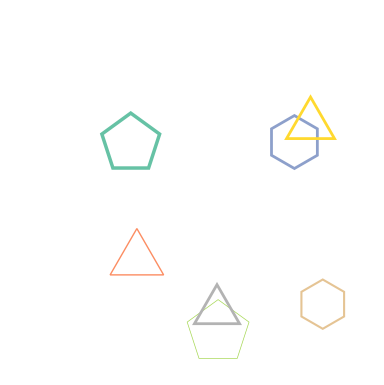[{"shape": "pentagon", "thickness": 2.5, "radius": 0.39, "center": [0.34, 0.627]}, {"shape": "triangle", "thickness": 1, "radius": 0.4, "center": [0.356, 0.326]}, {"shape": "hexagon", "thickness": 2, "radius": 0.34, "center": [0.765, 0.631]}, {"shape": "pentagon", "thickness": 0.5, "radius": 0.42, "center": [0.567, 0.137]}, {"shape": "triangle", "thickness": 2, "radius": 0.36, "center": [0.807, 0.676]}, {"shape": "hexagon", "thickness": 1.5, "radius": 0.32, "center": [0.838, 0.21]}, {"shape": "triangle", "thickness": 2, "radius": 0.34, "center": [0.564, 0.193]}]